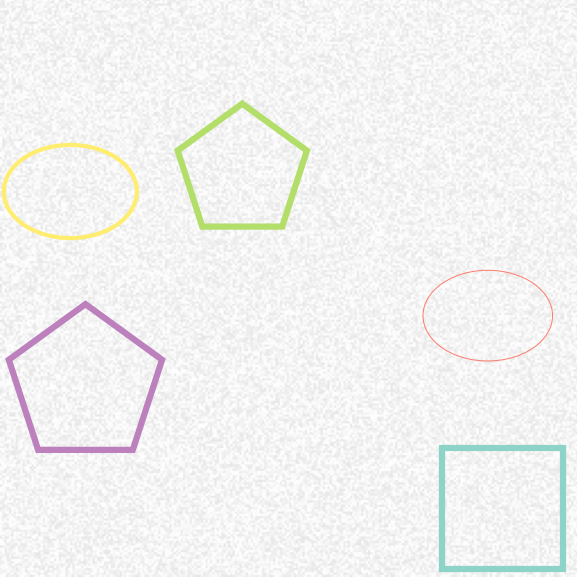[{"shape": "square", "thickness": 3, "radius": 0.52, "center": [0.871, 0.118]}, {"shape": "oval", "thickness": 0.5, "radius": 0.56, "center": [0.845, 0.453]}, {"shape": "pentagon", "thickness": 3, "radius": 0.59, "center": [0.42, 0.702]}, {"shape": "pentagon", "thickness": 3, "radius": 0.7, "center": [0.148, 0.333]}, {"shape": "oval", "thickness": 2, "radius": 0.58, "center": [0.122, 0.668]}]